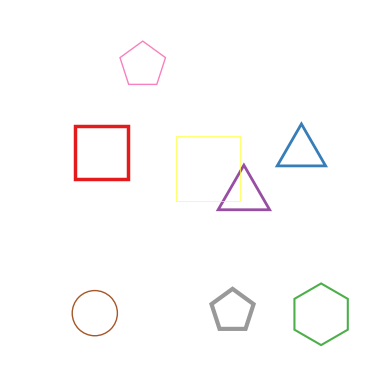[{"shape": "square", "thickness": 2.5, "radius": 0.34, "center": [0.264, 0.605]}, {"shape": "triangle", "thickness": 2, "radius": 0.36, "center": [0.783, 0.605]}, {"shape": "hexagon", "thickness": 1.5, "radius": 0.4, "center": [0.834, 0.184]}, {"shape": "triangle", "thickness": 2, "radius": 0.39, "center": [0.633, 0.494]}, {"shape": "square", "thickness": 0.5, "radius": 0.42, "center": [0.54, 0.563]}, {"shape": "circle", "thickness": 1, "radius": 0.29, "center": [0.246, 0.187]}, {"shape": "pentagon", "thickness": 1, "radius": 0.31, "center": [0.371, 0.831]}, {"shape": "pentagon", "thickness": 3, "radius": 0.29, "center": [0.604, 0.192]}]